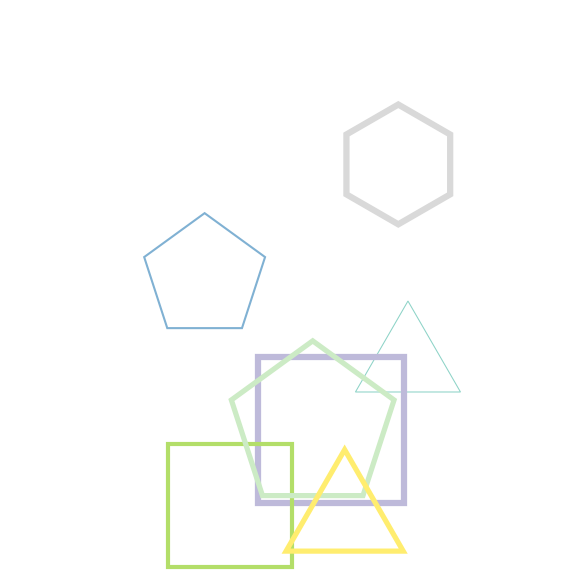[{"shape": "triangle", "thickness": 0.5, "radius": 0.53, "center": [0.706, 0.373]}, {"shape": "square", "thickness": 3, "radius": 0.63, "center": [0.573, 0.254]}, {"shape": "pentagon", "thickness": 1, "radius": 0.55, "center": [0.354, 0.52]}, {"shape": "square", "thickness": 2, "radius": 0.53, "center": [0.398, 0.124]}, {"shape": "hexagon", "thickness": 3, "radius": 0.52, "center": [0.69, 0.714]}, {"shape": "pentagon", "thickness": 2.5, "radius": 0.74, "center": [0.541, 0.261]}, {"shape": "triangle", "thickness": 2.5, "radius": 0.59, "center": [0.597, 0.103]}]